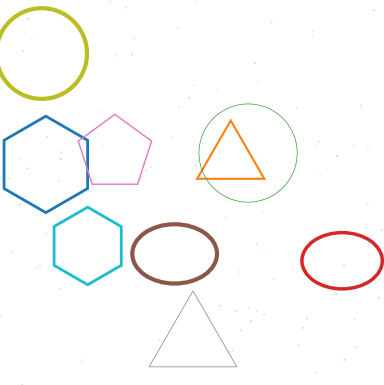[{"shape": "hexagon", "thickness": 2, "radius": 0.63, "center": [0.119, 0.573]}, {"shape": "triangle", "thickness": 1.5, "radius": 0.5, "center": [0.599, 0.586]}, {"shape": "circle", "thickness": 0.5, "radius": 0.64, "center": [0.644, 0.602]}, {"shape": "oval", "thickness": 2.5, "radius": 0.52, "center": [0.889, 0.323]}, {"shape": "oval", "thickness": 3, "radius": 0.55, "center": [0.454, 0.341]}, {"shape": "pentagon", "thickness": 1, "radius": 0.5, "center": [0.298, 0.603]}, {"shape": "triangle", "thickness": 0.5, "radius": 0.66, "center": [0.501, 0.113]}, {"shape": "circle", "thickness": 3, "radius": 0.59, "center": [0.108, 0.861]}, {"shape": "hexagon", "thickness": 2, "radius": 0.5, "center": [0.228, 0.361]}]